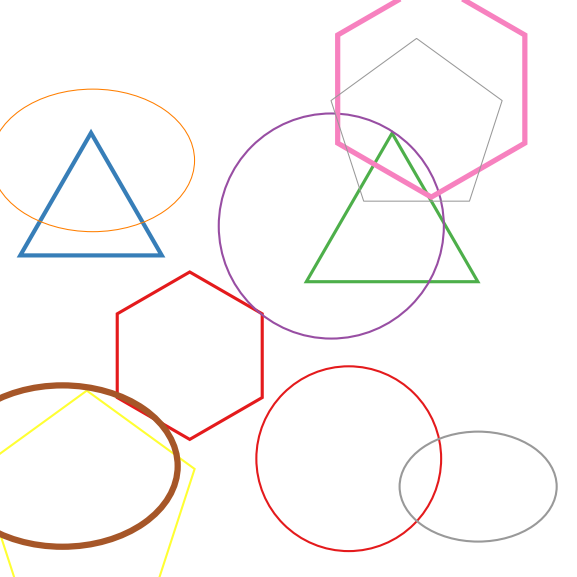[{"shape": "hexagon", "thickness": 1.5, "radius": 0.72, "center": [0.329, 0.383]}, {"shape": "circle", "thickness": 1, "radius": 0.8, "center": [0.604, 0.205]}, {"shape": "triangle", "thickness": 2, "radius": 0.71, "center": [0.158, 0.628]}, {"shape": "triangle", "thickness": 1.5, "radius": 0.86, "center": [0.679, 0.597]}, {"shape": "circle", "thickness": 1, "radius": 0.97, "center": [0.574, 0.608]}, {"shape": "oval", "thickness": 0.5, "radius": 0.88, "center": [0.161, 0.721]}, {"shape": "pentagon", "thickness": 1, "radius": 0.98, "center": [0.15, 0.126]}, {"shape": "oval", "thickness": 3, "radius": 1.0, "center": [0.108, 0.192]}, {"shape": "hexagon", "thickness": 2.5, "radius": 0.94, "center": [0.747, 0.845]}, {"shape": "pentagon", "thickness": 0.5, "radius": 0.78, "center": [0.721, 0.777]}, {"shape": "oval", "thickness": 1, "radius": 0.68, "center": [0.828, 0.157]}]